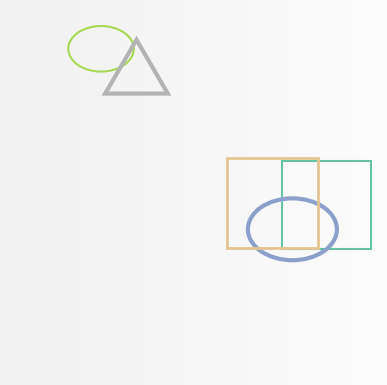[{"shape": "square", "thickness": 1.5, "radius": 0.57, "center": [0.843, 0.467]}, {"shape": "oval", "thickness": 3, "radius": 0.57, "center": [0.755, 0.404]}, {"shape": "oval", "thickness": 1.5, "radius": 0.42, "center": [0.261, 0.873]}, {"shape": "square", "thickness": 2, "radius": 0.59, "center": [0.704, 0.472]}, {"shape": "triangle", "thickness": 3, "radius": 0.47, "center": [0.352, 0.804]}]